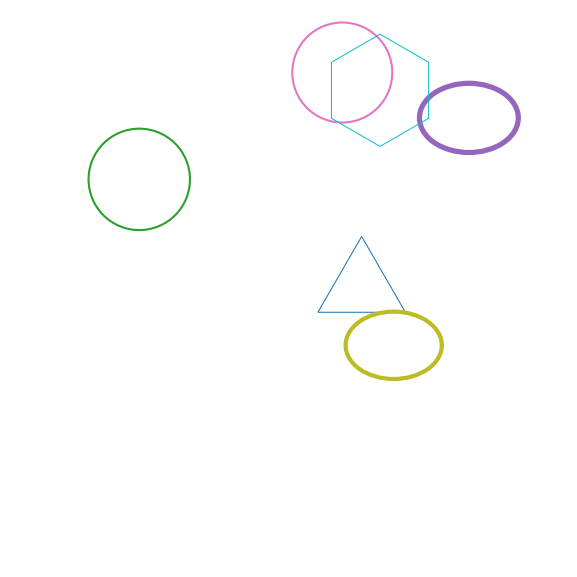[{"shape": "triangle", "thickness": 0.5, "radius": 0.44, "center": [0.626, 0.502]}, {"shape": "circle", "thickness": 1, "radius": 0.44, "center": [0.241, 0.689]}, {"shape": "oval", "thickness": 2.5, "radius": 0.43, "center": [0.812, 0.795]}, {"shape": "circle", "thickness": 1, "radius": 0.43, "center": [0.593, 0.874]}, {"shape": "oval", "thickness": 2, "radius": 0.42, "center": [0.682, 0.401]}, {"shape": "hexagon", "thickness": 0.5, "radius": 0.49, "center": [0.658, 0.843]}]